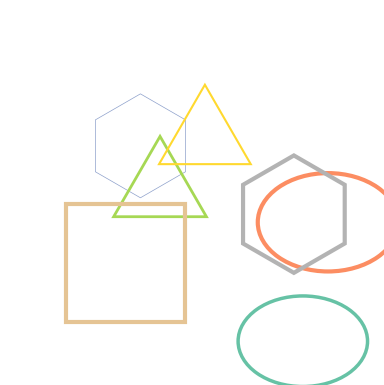[{"shape": "oval", "thickness": 2.5, "radius": 0.84, "center": [0.787, 0.114]}, {"shape": "oval", "thickness": 3, "radius": 0.91, "center": [0.852, 0.423]}, {"shape": "hexagon", "thickness": 0.5, "radius": 0.67, "center": [0.365, 0.621]}, {"shape": "triangle", "thickness": 2, "radius": 0.7, "center": [0.416, 0.507]}, {"shape": "triangle", "thickness": 1.5, "radius": 0.69, "center": [0.532, 0.642]}, {"shape": "square", "thickness": 3, "radius": 0.77, "center": [0.326, 0.317]}, {"shape": "hexagon", "thickness": 3, "radius": 0.76, "center": [0.763, 0.444]}]